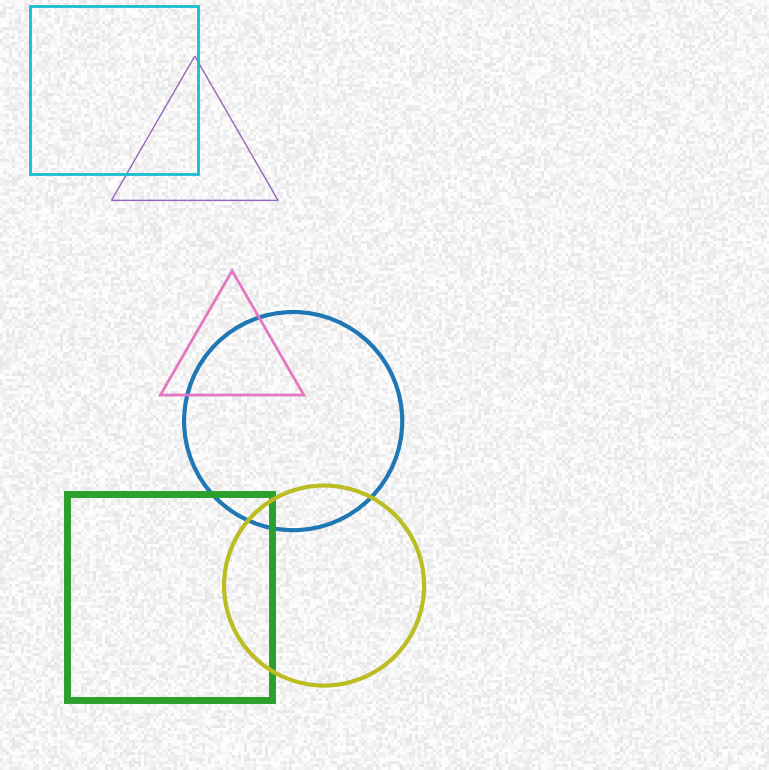[{"shape": "circle", "thickness": 1.5, "radius": 0.71, "center": [0.381, 0.453]}, {"shape": "square", "thickness": 2.5, "radius": 0.67, "center": [0.221, 0.225]}, {"shape": "triangle", "thickness": 0.5, "radius": 0.62, "center": [0.253, 0.802]}, {"shape": "triangle", "thickness": 1, "radius": 0.54, "center": [0.301, 0.541]}, {"shape": "circle", "thickness": 1.5, "radius": 0.65, "center": [0.421, 0.24]}, {"shape": "square", "thickness": 1, "radius": 0.55, "center": [0.148, 0.883]}]